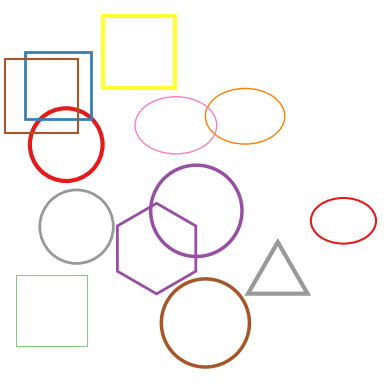[{"shape": "oval", "thickness": 1.5, "radius": 0.42, "center": [0.892, 0.426]}, {"shape": "circle", "thickness": 3, "radius": 0.47, "center": [0.172, 0.624]}, {"shape": "square", "thickness": 2, "radius": 0.43, "center": [0.15, 0.778]}, {"shape": "square", "thickness": 0.5, "radius": 0.46, "center": [0.133, 0.194]}, {"shape": "hexagon", "thickness": 2, "radius": 0.59, "center": [0.407, 0.354]}, {"shape": "circle", "thickness": 2.5, "radius": 0.59, "center": [0.51, 0.452]}, {"shape": "oval", "thickness": 1, "radius": 0.52, "center": [0.637, 0.698]}, {"shape": "square", "thickness": 3, "radius": 0.47, "center": [0.361, 0.864]}, {"shape": "square", "thickness": 1.5, "radius": 0.48, "center": [0.108, 0.751]}, {"shape": "circle", "thickness": 2.5, "radius": 0.57, "center": [0.533, 0.161]}, {"shape": "oval", "thickness": 1, "radius": 0.53, "center": [0.457, 0.674]}, {"shape": "circle", "thickness": 2, "radius": 0.48, "center": [0.199, 0.411]}, {"shape": "triangle", "thickness": 3, "radius": 0.45, "center": [0.722, 0.282]}]